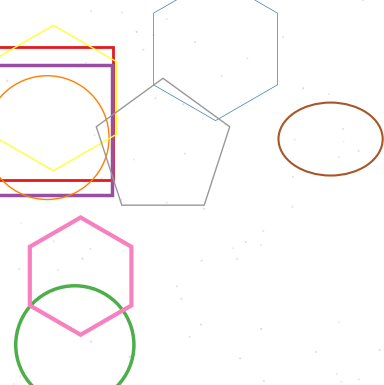[{"shape": "square", "thickness": 2, "radius": 0.86, "center": [0.121, 0.705]}, {"shape": "hexagon", "thickness": 0.5, "radius": 0.93, "center": [0.56, 0.873]}, {"shape": "circle", "thickness": 2.5, "radius": 0.77, "center": [0.194, 0.104]}, {"shape": "square", "thickness": 2.5, "radius": 0.85, "center": [0.122, 0.663]}, {"shape": "circle", "thickness": 1, "radius": 0.8, "center": [0.123, 0.643]}, {"shape": "hexagon", "thickness": 1, "radius": 0.94, "center": [0.139, 0.745]}, {"shape": "oval", "thickness": 1.5, "radius": 0.68, "center": [0.859, 0.639]}, {"shape": "hexagon", "thickness": 3, "radius": 0.76, "center": [0.209, 0.283]}, {"shape": "pentagon", "thickness": 1, "radius": 0.91, "center": [0.423, 0.614]}]